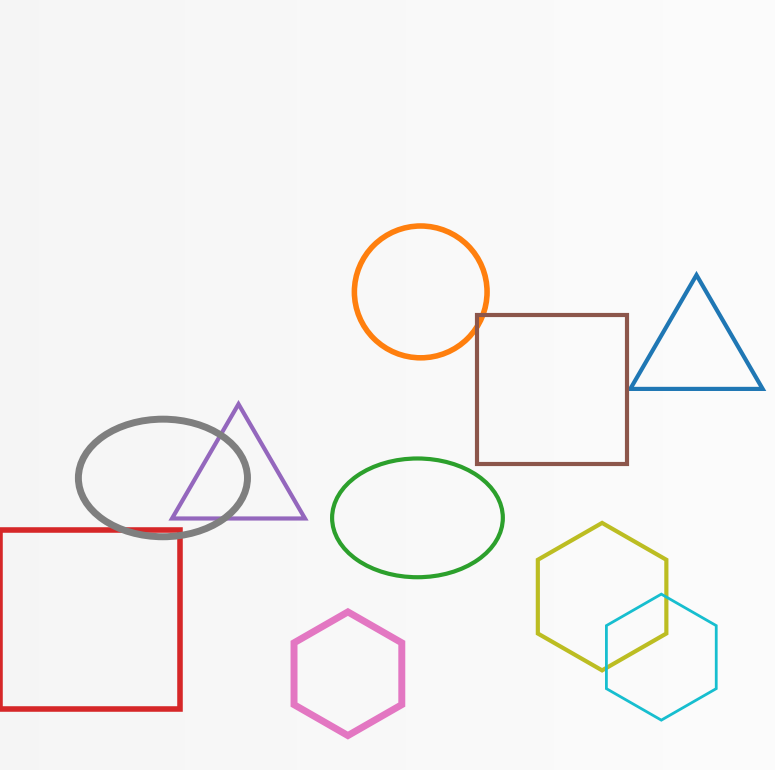[{"shape": "triangle", "thickness": 1.5, "radius": 0.49, "center": [0.899, 0.544]}, {"shape": "circle", "thickness": 2, "radius": 0.43, "center": [0.543, 0.621]}, {"shape": "oval", "thickness": 1.5, "radius": 0.55, "center": [0.539, 0.327]}, {"shape": "square", "thickness": 2, "radius": 0.58, "center": [0.116, 0.195]}, {"shape": "triangle", "thickness": 1.5, "radius": 0.5, "center": [0.308, 0.376]}, {"shape": "square", "thickness": 1.5, "radius": 0.48, "center": [0.712, 0.494]}, {"shape": "hexagon", "thickness": 2.5, "radius": 0.4, "center": [0.449, 0.125]}, {"shape": "oval", "thickness": 2.5, "radius": 0.55, "center": [0.21, 0.379]}, {"shape": "hexagon", "thickness": 1.5, "radius": 0.48, "center": [0.777, 0.225]}, {"shape": "hexagon", "thickness": 1, "radius": 0.41, "center": [0.853, 0.147]}]